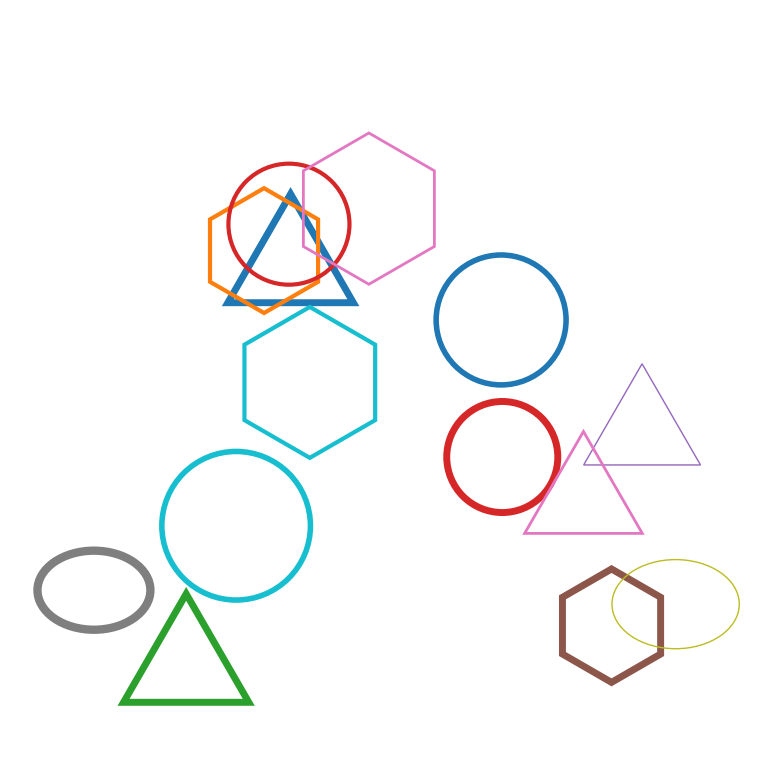[{"shape": "triangle", "thickness": 2.5, "radius": 0.47, "center": [0.377, 0.654]}, {"shape": "circle", "thickness": 2, "radius": 0.42, "center": [0.651, 0.584]}, {"shape": "hexagon", "thickness": 1.5, "radius": 0.41, "center": [0.343, 0.675]}, {"shape": "triangle", "thickness": 2.5, "radius": 0.47, "center": [0.242, 0.135]}, {"shape": "circle", "thickness": 1.5, "radius": 0.39, "center": [0.375, 0.709]}, {"shape": "circle", "thickness": 2.5, "radius": 0.36, "center": [0.652, 0.406]}, {"shape": "triangle", "thickness": 0.5, "radius": 0.44, "center": [0.834, 0.44]}, {"shape": "hexagon", "thickness": 2.5, "radius": 0.37, "center": [0.794, 0.187]}, {"shape": "hexagon", "thickness": 1, "radius": 0.49, "center": [0.479, 0.729]}, {"shape": "triangle", "thickness": 1, "radius": 0.44, "center": [0.758, 0.351]}, {"shape": "oval", "thickness": 3, "radius": 0.37, "center": [0.122, 0.234]}, {"shape": "oval", "thickness": 0.5, "radius": 0.41, "center": [0.877, 0.215]}, {"shape": "circle", "thickness": 2, "radius": 0.48, "center": [0.307, 0.317]}, {"shape": "hexagon", "thickness": 1.5, "radius": 0.49, "center": [0.402, 0.503]}]